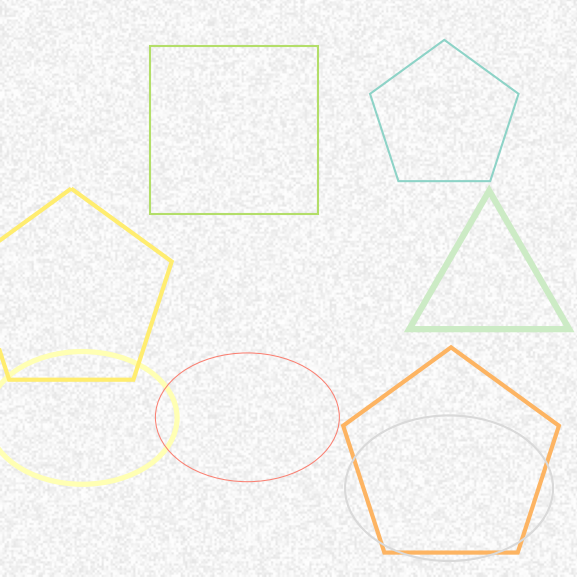[{"shape": "pentagon", "thickness": 1, "radius": 0.68, "center": [0.769, 0.795]}, {"shape": "oval", "thickness": 2.5, "radius": 0.82, "center": [0.142, 0.275]}, {"shape": "oval", "thickness": 0.5, "radius": 0.8, "center": [0.428, 0.277]}, {"shape": "pentagon", "thickness": 2, "radius": 0.98, "center": [0.781, 0.201]}, {"shape": "square", "thickness": 1, "radius": 0.73, "center": [0.405, 0.774]}, {"shape": "oval", "thickness": 1, "radius": 0.9, "center": [0.778, 0.154]}, {"shape": "triangle", "thickness": 3, "radius": 0.8, "center": [0.847, 0.509]}, {"shape": "pentagon", "thickness": 2, "radius": 0.92, "center": [0.123, 0.49]}]